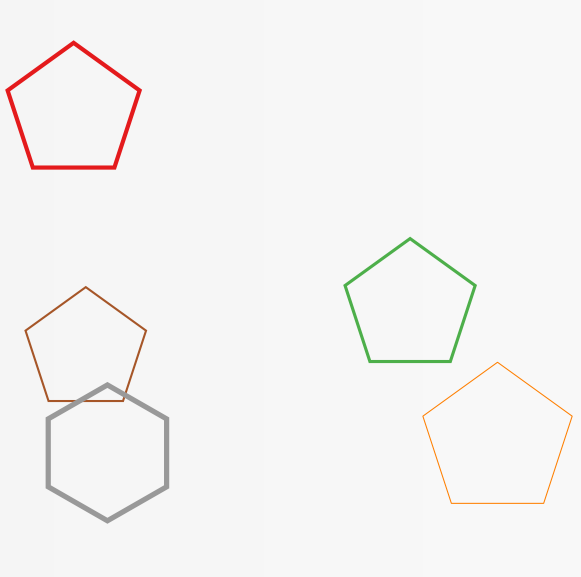[{"shape": "pentagon", "thickness": 2, "radius": 0.6, "center": [0.127, 0.806]}, {"shape": "pentagon", "thickness": 1.5, "radius": 0.59, "center": [0.706, 0.468]}, {"shape": "pentagon", "thickness": 0.5, "radius": 0.68, "center": [0.856, 0.237]}, {"shape": "pentagon", "thickness": 1, "radius": 0.55, "center": [0.148, 0.393]}, {"shape": "hexagon", "thickness": 2.5, "radius": 0.59, "center": [0.185, 0.215]}]